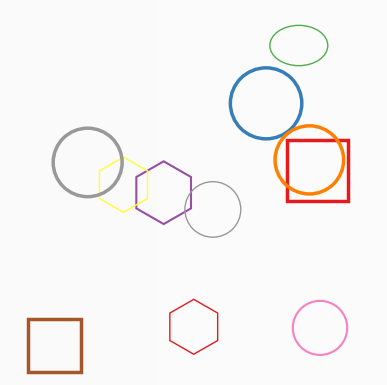[{"shape": "hexagon", "thickness": 1, "radius": 0.36, "center": [0.5, 0.151]}, {"shape": "square", "thickness": 2.5, "radius": 0.4, "center": [0.82, 0.558]}, {"shape": "circle", "thickness": 2.5, "radius": 0.46, "center": [0.687, 0.732]}, {"shape": "oval", "thickness": 1, "radius": 0.37, "center": [0.771, 0.882]}, {"shape": "hexagon", "thickness": 1.5, "radius": 0.41, "center": [0.422, 0.499]}, {"shape": "circle", "thickness": 2.5, "radius": 0.44, "center": [0.798, 0.585]}, {"shape": "hexagon", "thickness": 1, "radius": 0.36, "center": [0.319, 0.52]}, {"shape": "square", "thickness": 2.5, "radius": 0.35, "center": [0.141, 0.103]}, {"shape": "circle", "thickness": 1.5, "radius": 0.35, "center": [0.826, 0.148]}, {"shape": "circle", "thickness": 1, "radius": 0.36, "center": [0.549, 0.456]}, {"shape": "circle", "thickness": 2.5, "radius": 0.44, "center": [0.226, 0.578]}]